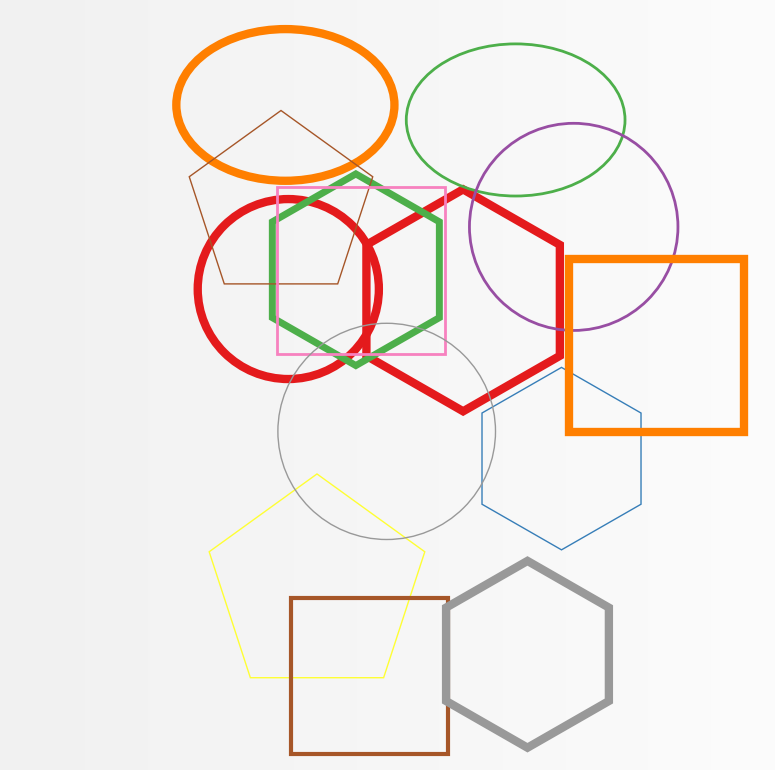[{"shape": "hexagon", "thickness": 3, "radius": 0.72, "center": [0.598, 0.61]}, {"shape": "circle", "thickness": 3, "radius": 0.58, "center": [0.372, 0.625]}, {"shape": "hexagon", "thickness": 0.5, "radius": 0.59, "center": [0.725, 0.404]}, {"shape": "hexagon", "thickness": 2.5, "radius": 0.62, "center": [0.459, 0.65]}, {"shape": "oval", "thickness": 1, "radius": 0.71, "center": [0.665, 0.844]}, {"shape": "circle", "thickness": 1, "radius": 0.67, "center": [0.74, 0.705]}, {"shape": "square", "thickness": 3, "radius": 0.56, "center": [0.847, 0.551]}, {"shape": "oval", "thickness": 3, "radius": 0.7, "center": [0.368, 0.864]}, {"shape": "pentagon", "thickness": 0.5, "radius": 0.73, "center": [0.409, 0.238]}, {"shape": "pentagon", "thickness": 0.5, "radius": 0.62, "center": [0.363, 0.732]}, {"shape": "square", "thickness": 1.5, "radius": 0.51, "center": [0.476, 0.122]}, {"shape": "square", "thickness": 1, "radius": 0.54, "center": [0.466, 0.649]}, {"shape": "hexagon", "thickness": 3, "radius": 0.61, "center": [0.681, 0.15]}, {"shape": "circle", "thickness": 0.5, "radius": 0.7, "center": [0.499, 0.44]}]